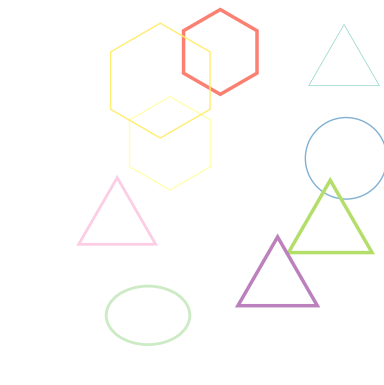[{"shape": "triangle", "thickness": 0.5, "radius": 0.53, "center": [0.894, 0.83]}, {"shape": "hexagon", "thickness": 1, "radius": 0.61, "center": [0.442, 0.628]}, {"shape": "hexagon", "thickness": 2.5, "radius": 0.55, "center": [0.572, 0.865]}, {"shape": "circle", "thickness": 1, "radius": 0.53, "center": [0.899, 0.589]}, {"shape": "triangle", "thickness": 2.5, "radius": 0.63, "center": [0.858, 0.407]}, {"shape": "triangle", "thickness": 2, "radius": 0.58, "center": [0.304, 0.423]}, {"shape": "triangle", "thickness": 2.5, "radius": 0.6, "center": [0.721, 0.266]}, {"shape": "oval", "thickness": 2, "radius": 0.54, "center": [0.384, 0.181]}, {"shape": "hexagon", "thickness": 1, "radius": 0.75, "center": [0.416, 0.791]}]